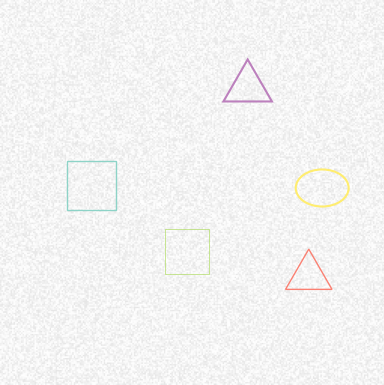[{"shape": "square", "thickness": 1, "radius": 0.31, "center": [0.237, 0.518]}, {"shape": "triangle", "thickness": 1, "radius": 0.35, "center": [0.802, 0.283]}, {"shape": "square", "thickness": 0.5, "radius": 0.29, "center": [0.486, 0.347]}, {"shape": "triangle", "thickness": 1.5, "radius": 0.36, "center": [0.643, 0.773]}, {"shape": "oval", "thickness": 1.5, "radius": 0.34, "center": [0.837, 0.512]}]